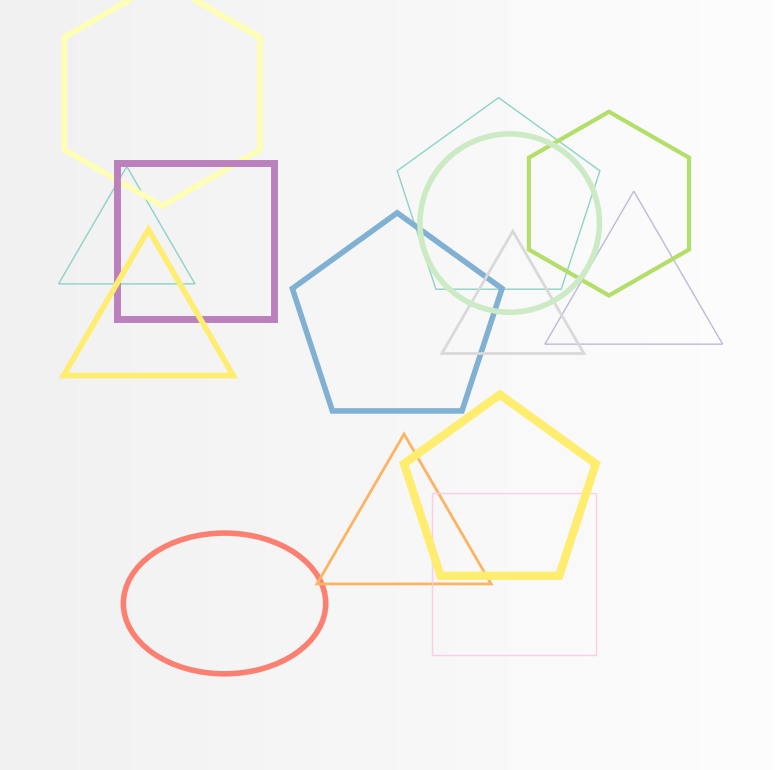[{"shape": "pentagon", "thickness": 0.5, "radius": 0.69, "center": [0.643, 0.736]}, {"shape": "triangle", "thickness": 0.5, "radius": 0.51, "center": [0.164, 0.682]}, {"shape": "hexagon", "thickness": 2, "radius": 0.73, "center": [0.209, 0.879]}, {"shape": "triangle", "thickness": 0.5, "radius": 0.66, "center": [0.818, 0.619]}, {"shape": "oval", "thickness": 2, "radius": 0.65, "center": [0.29, 0.216]}, {"shape": "pentagon", "thickness": 2, "radius": 0.71, "center": [0.513, 0.581]}, {"shape": "triangle", "thickness": 1, "radius": 0.65, "center": [0.521, 0.307]}, {"shape": "hexagon", "thickness": 1.5, "radius": 0.6, "center": [0.786, 0.736]}, {"shape": "square", "thickness": 0.5, "radius": 0.53, "center": [0.663, 0.255]}, {"shape": "triangle", "thickness": 1, "radius": 0.53, "center": [0.662, 0.594]}, {"shape": "square", "thickness": 2.5, "radius": 0.5, "center": [0.252, 0.687]}, {"shape": "circle", "thickness": 2, "radius": 0.58, "center": [0.658, 0.71]}, {"shape": "triangle", "thickness": 2, "radius": 0.63, "center": [0.191, 0.575]}, {"shape": "pentagon", "thickness": 3, "radius": 0.65, "center": [0.645, 0.358]}]